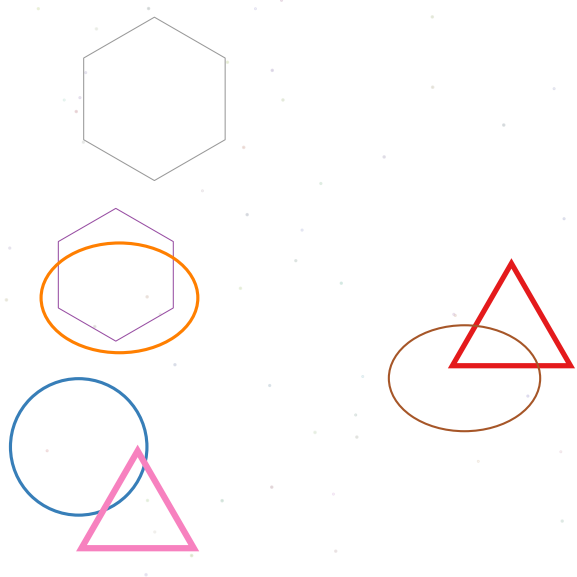[{"shape": "triangle", "thickness": 2.5, "radius": 0.59, "center": [0.886, 0.425]}, {"shape": "circle", "thickness": 1.5, "radius": 0.59, "center": [0.136, 0.225]}, {"shape": "hexagon", "thickness": 0.5, "radius": 0.57, "center": [0.201, 0.523]}, {"shape": "oval", "thickness": 1.5, "radius": 0.68, "center": [0.207, 0.483]}, {"shape": "oval", "thickness": 1, "radius": 0.66, "center": [0.804, 0.344]}, {"shape": "triangle", "thickness": 3, "radius": 0.56, "center": [0.238, 0.106]}, {"shape": "hexagon", "thickness": 0.5, "radius": 0.71, "center": [0.267, 0.828]}]